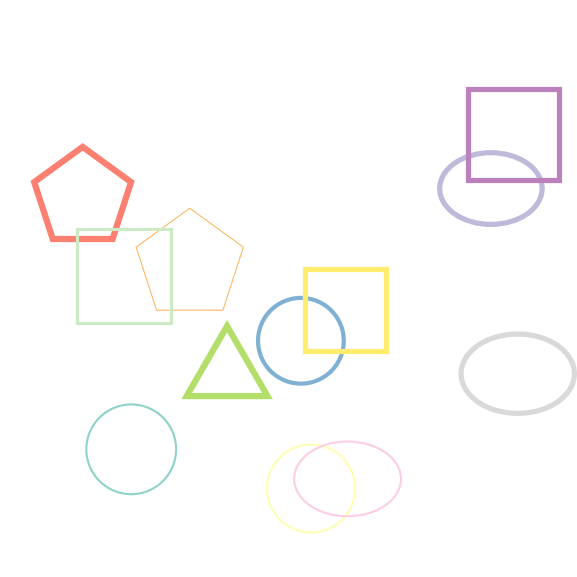[{"shape": "circle", "thickness": 1, "radius": 0.39, "center": [0.227, 0.221]}, {"shape": "circle", "thickness": 1, "radius": 0.38, "center": [0.539, 0.153]}, {"shape": "oval", "thickness": 2.5, "radius": 0.44, "center": [0.85, 0.673]}, {"shape": "pentagon", "thickness": 3, "radius": 0.44, "center": [0.143, 0.657]}, {"shape": "circle", "thickness": 2, "radius": 0.37, "center": [0.521, 0.409]}, {"shape": "pentagon", "thickness": 0.5, "radius": 0.49, "center": [0.329, 0.541]}, {"shape": "triangle", "thickness": 3, "radius": 0.4, "center": [0.393, 0.354]}, {"shape": "oval", "thickness": 1, "radius": 0.46, "center": [0.602, 0.17]}, {"shape": "oval", "thickness": 2.5, "radius": 0.49, "center": [0.897, 0.352]}, {"shape": "square", "thickness": 2.5, "radius": 0.4, "center": [0.889, 0.766]}, {"shape": "square", "thickness": 1.5, "radius": 0.41, "center": [0.215, 0.521]}, {"shape": "square", "thickness": 2.5, "radius": 0.35, "center": [0.598, 0.462]}]